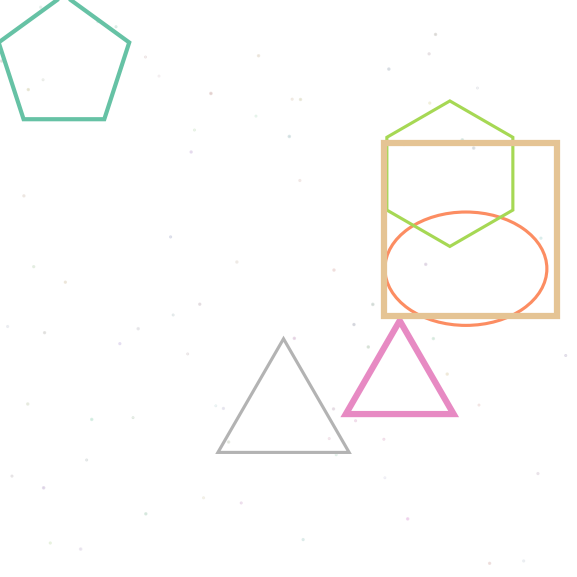[{"shape": "pentagon", "thickness": 2, "radius": 0.59, "center": [0.111, 0.889]}, {"shape": "oval", "thickness": 1.5, "radius": 0.7, "center": [0.807, 0.534]}, {"shape": "triangle", "thickness": 3, "radius": 0.54, "center": [0.692, 0.336]}, {"shape": "hexagon", "thickness": 1.5, "radius": 0.63, "center": [0.779, 0.698]}, {"shape": "square", "thickness": 3, "radius": 0.75, "center": [0.814, 0.602]}, {"shape": "triangle", "thickness": 1.5, "radius": 0.66, "center": [0.491, 0.281]}]